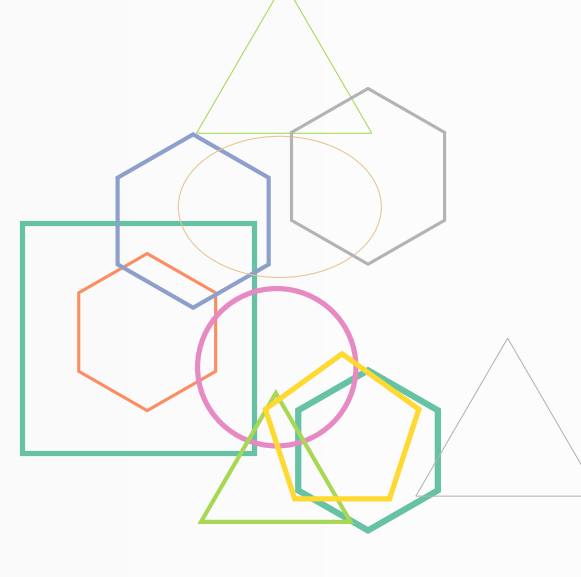[{"shape": "square", "thickness": 2.5, "radius": 1.0, "center": [0.237, 0.414]}, {"shape": "hexagon", "thickness": 3, "radius": 0.69, "center": [0.633, 0.219]}, {"shape": "hexagon", "thickness": 1.5, "radius": 0.68, "center": [0.253, 0.424]}, {"shape": "hexagon", "thickness": 2, "radius": 0.75, "center": [0.332, 0.616]}, {"shape": "circle", "thickness": 2.5, "radius": 0.68, "center": [0.476, 0.363]}, {"shape": "triangle", "thickness": 2, "radius": 0.74, "center": [0.475, 0.17]}, {"shape": "triangle", "thickness": 0.5, "radius": 0.87, "center": [0.489, 0.855]}, {"shape": "pentagon", "thickness": 2.5, "radius": 0.69, "center": [0.589, 0.248]}, {"shape": "oval", "thickness": 0.5, "radius": 0.87, "center": [0.481, 0.641]}, {"shape": "hexagon", "thickness": 1.5, "radius": 0.76, "center": [0.633, 0.694]}, {"shape": "triangle", "thickness": 0.5, "radius": 0.91, "center": [0.873, 0.231]}]